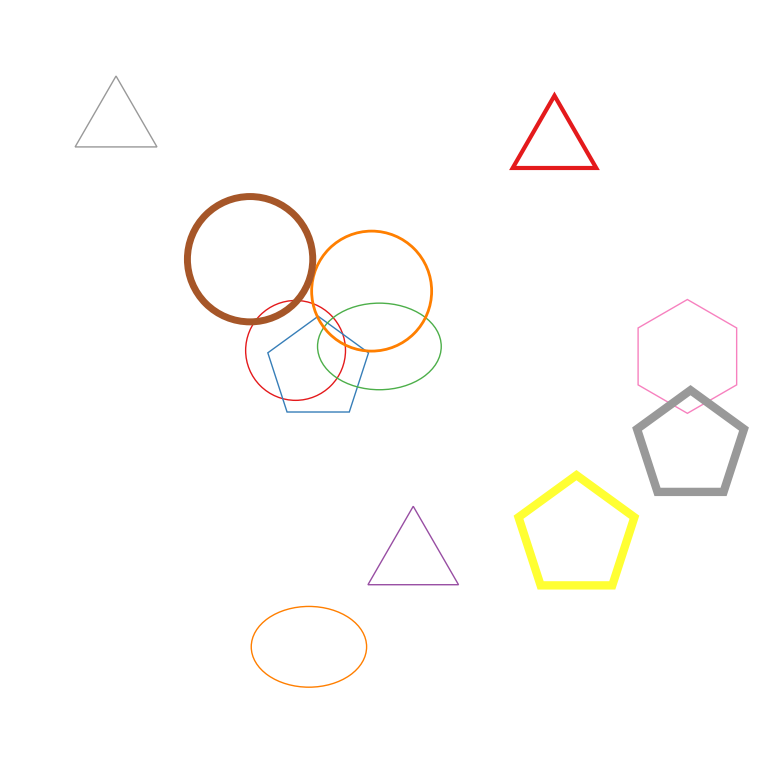[{"shape": "triangle", "thickness": 1.5, "radius": 0.31, "center": [0.72, 0.813]}, {"shape": "circle", "thickness": 0.5, "radius": 0.32, "center": [0.384, 0.545]}, {"shape": "pentagon", "thickness": 0.5, "radius": 0.34, "center": [0.413, 0.521]}, {"shape": "oval", "thickness": 0.5, "radius": 0.4, "center": [0.493, 0.55]}, {"shape": "triangle", "thickness": 0.5, "radius": 0.34, "center": [0.537, 0.275]}, {"shape": "oval", "thickness": 0.5, "radius": 0.37, "center": [0.401, 0.16]}, {"shape": "circle", "thickness": 1, "radius": 0.39, "center": [0.483, 0.622]}, {"shape": "pentagon", "thickness": 3, "radius": 0.4, "center": [0.749, 0.304]}, {"shape": "circle", "thickness": 2.5, "radius": 0.41, "center": [0.325, 0.663]}, {"shape": "hexagon", "thickness": 0.5, "radius": 0.37, "center": [0.893, 0.537]}, {"shape": "pentagon", "thickness": 3, "radius": 0.37, "center": [0.897, 0.42]}, {"shape": "triangle", "thickness": 0.5, "radius": 0.31, "center": [0.151, 0.84]}]